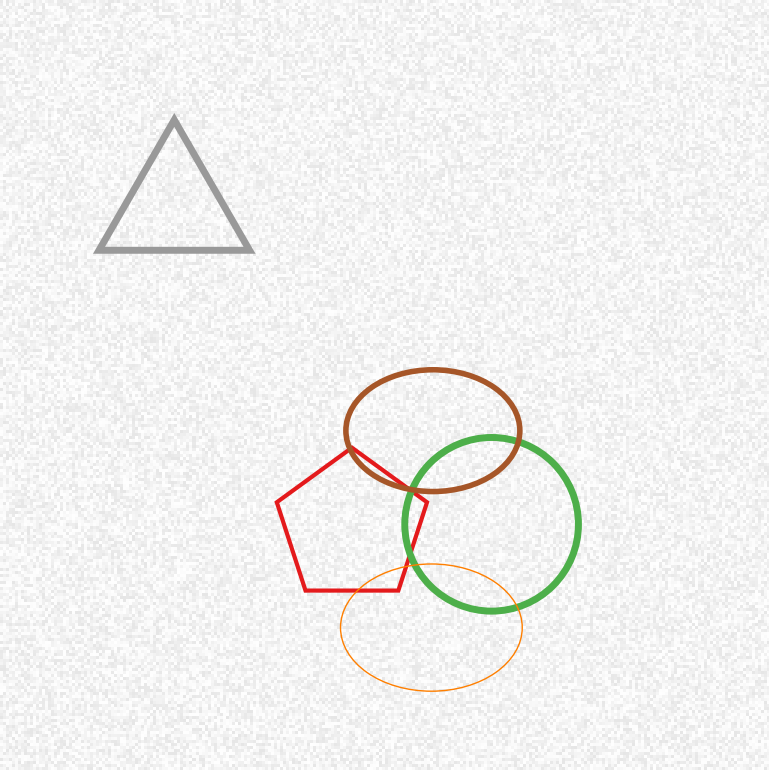[{"shape": "pentagon", "thickness": 1.5, "radius": 0.51, "center": [0.457, 0.316]}, {"shape": "circle", "thickness": 2.5, "radius": 0.56, "center": [0.638, 0.319]}, {"shape": "oval", "thickness": 0.5, "radius": 0.59, "center": [0.56, 0.185]}, {"shape": "oval", "thickness": 2, "radius": 0.56, "center": [0.562, 0.441]}, {"shape": "triangle", "thickness": 2.5, "radius": 0.56, "center": [0.226, 0.731]}]